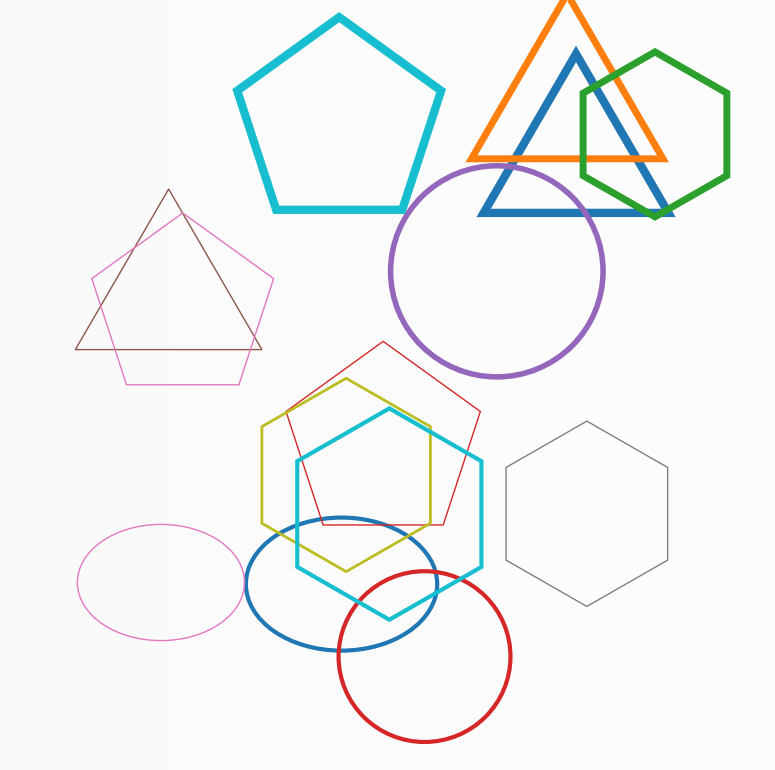[{"shape": "triangle", "thickness": 3, "radius": 0.69, "center": [0.743, 0.792]}, {"shape": "oval", "thickness": 1.5, "radius": 0.62, "center": [0.441, 0.241]}, {"shape": "triangle", "thickness": 2.5, "radius": 0.71, "center": [0.732, 0.865]}, {"shape": "hexagon", "thickness": 2.5, "radius": 0.54, "center": [0.845, 0.825]}, {"shape": "pentagon", "thickness": 0.5, "radius": 0.66, "center": [0.494, 0.425]}, {"shape": "circle", "thickness": 1.5, "radius": 0.55, "center": [0.548, 0.147]}, {"shape": "circle", "thickness": 2, "radius": 0.69, "center": [0.641, 0.648]}, {"shape": "triangle", "thickness": 0.5, "radius": 0.7, "center": [0.218, 0.615]}, {"shape": "pentagon", "thickness": 0.5, "radius": 0.62, "center": [0.236, 0.6]}, {"shape": "oval", "thickness": 0.5, "radius": 0.54, "center": [0.208, 0.244]}, {"shape": "hexagon", "thickness": 0.5, "radius": 0.6, "center": [0.757, 0.333]}, {"shape": "hexagon", "thickness": 1, "radius": 0.63, "center": [0.447, 0.383]}, {"shape": "pentagon", "thickness": 3, "radius": 0.69, "center": [0.438, 0.839]}, {"shape": "hexagon", "thickness": 1.5, "radius": 0.69, "center": [0.502, 0.332]}]